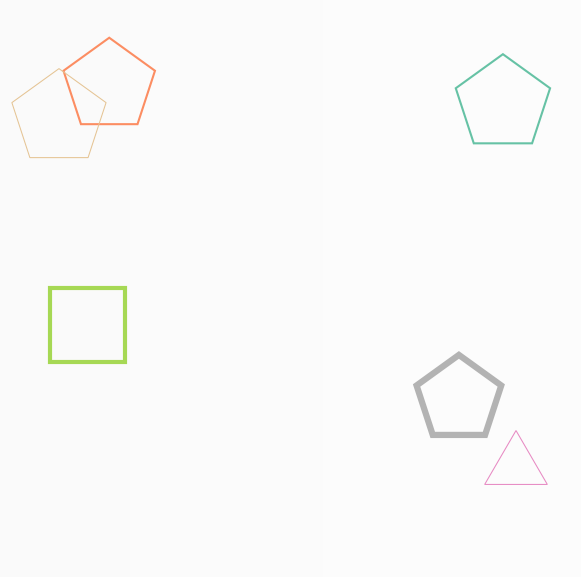[{"shape": "pentagon", "thickness": 1, "radius": 0.43, "center": [0.865, 0.82]}, {"shape": "pentagon", "thickness": 1, "radius": 0.41, "center": [0.188, 0.851]}, {"shape": "triangle", "thickness": 0.5, "radius": 0.31, "center": [0.888, 0.191]}, {"shape": "square", "thickness": 2, "radius": 0.32, "center": [0.151, 0.436]}, {"shape": "pentagon", "thickness": 0.5, "radius": 0.43, "center": [0.101, 0.795]}, {"shape": "pentagon", "thickness": 3, "radius": 0.38, "center": [0.79, 0.308]}]